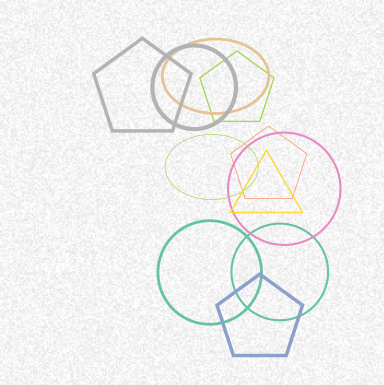[{"shape": "circle", "thickness": 1.5, "radius": 0.63, "center": [0.727, 0.294]}, {"shape": "circle", "thickness": 2, "radius": 0.67, "center": [0.545, 0.292]}, {"shape": "pentagon", "thickness": 0.5, "radius": 0.52, "center": [0.698, 0.568]}, {"shape": "pentagon", "thickness": 2.5, "radius": 0.58, "center": [0.675, 0.171]}, {"shape": "circle", "thickness": 1.5, "radius": 0.73, "center": [0.738, 0.51]}, {"shape": "pentagon", "thickness": 1, "radius": 0.51, "center": [0.615, 0.767]}, {"shape": "oval", "thickness": 0.5, "radius": 0.61, "center": [0.55, 0.566]}, {"shape": "triangle", "thickness": 1, "radius": 0.54, "center": [0.692, 0.502]}, {"shape": "oval", "thickness": 2, "radius": 0.69, "center": [0.56, 0.802]}, {"shape": "pentagon", "thickness": 2.5, "radius": 0.66, "center": [0.37, 0.768]}, {"shape": "circle", "thickness": 3, "radius": 0.54, "center": [0.504, 0.773]}]